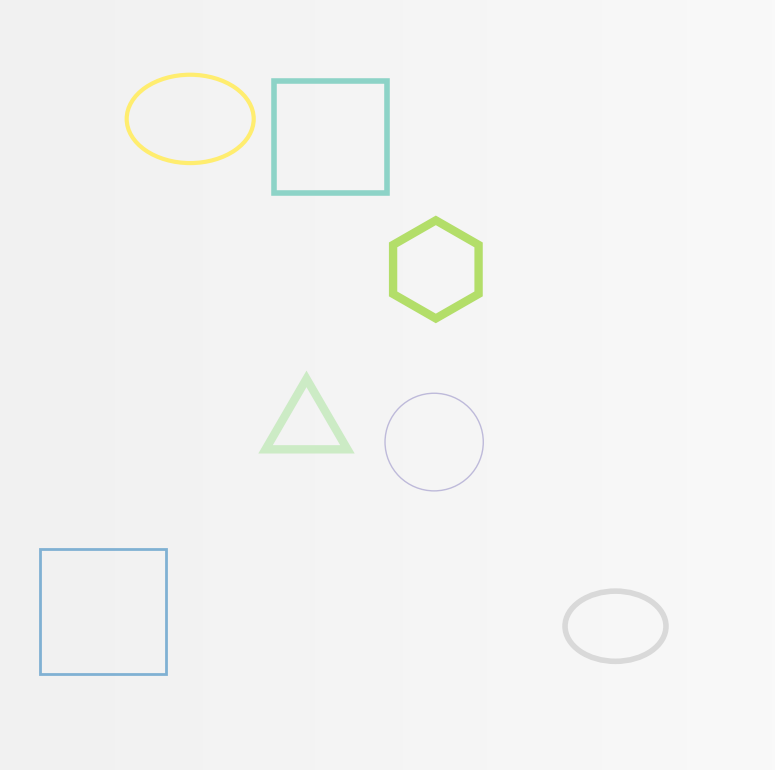[{"shape": "square", "thickness": 2, "radius": 0.37, "center": [0.427, 0.822]}, {"shape": "circle", "thickness": 0.5, "radius": 0.32, "center": [0.56, 0.426]}, {"shape": "square", "thickness": 1, "radius": 0.41, "center": [0.133, 0.206]}, {"shape": "hexagon", "thickness": 3, "radius": 0.32, "center": [0.562, 0.65]}, {"shape": "oval", "thickness": 2, "radius": 0.33, "center": [0.794, 0.187]}, {"shape": "triangle", "thickness": 3, "radius": 0.3, "center": [0.395, 0.447]}, {"shape": "oval", "thickness": 1.5, "radius": 0.41, "center": [0.245, 0.846]}]